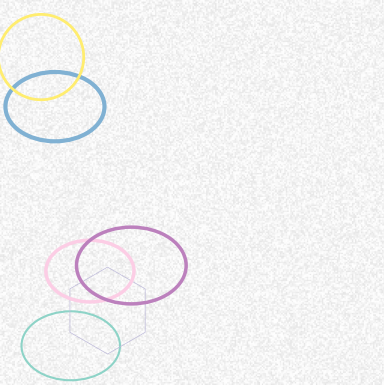[{"shape": "oval", "thickness": 1.5, "radius": 0.64, "center": [0.184, 0.102]}, {"shape": "hexagon", "thickness": 0.5, "radius": 0.56, "center": [0.279, 0.193]}, {"shape": "oval", "thickness": 3, "radius": 0.64, "center": [0.143, 0.723]}, {"shape": "oval", "thickness": 2.5, "radius": 0.57, "center": [0.234, 0.296]}, {"shape": "oval", "thickness": 2.5, "radius": 0.71, "center": [0.341, 0.31]}, {"shape": "circle", "thickness": 2, "radius": 0.55, "center": [0.107, 0.852]}]